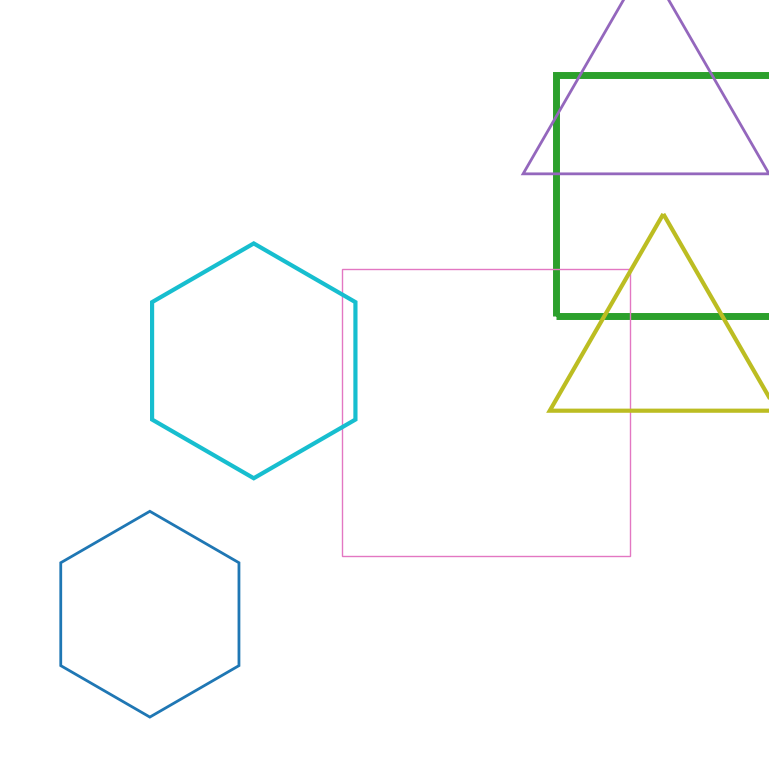[{"shape": "hexagon", "thickness": 1, "radius": 0.67, "center": [0.195, 0.202]}, {"shape": "square", "thickness": 2.5, "radius": 0.78, "center": [0.879, 0.746]}, {"shape": "triangle", "thickness": 1, "radius": 0.92, "center": [0.839, 0.866]}, {"shape": "square", "thickness": 0.5, "radius": 0.93, "center": [0.631, 0.464]}, {"shape": "triangle", "thickness": 1.5, "radius": 0.85, "center": [0.861, 0.552]}, {"shape": "hexagon", "thickness": 1.5, "radius": 0.76, "center": [0.33, 0.531]}]